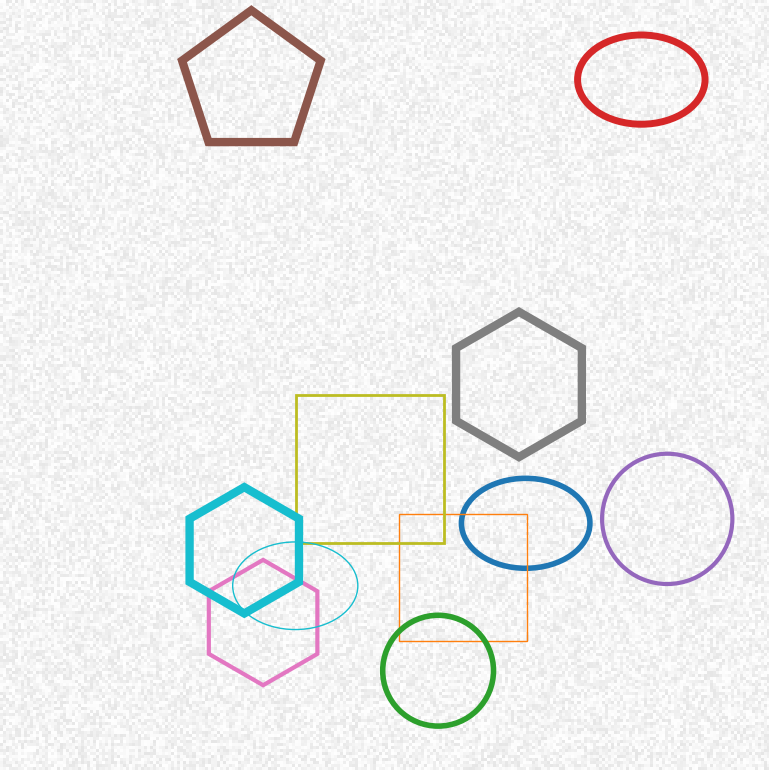[{"shape": "oval", "thickness": 2, "radius": 0.42, "center": [0.683, 0.32]}, {"shape": "square", "thickness": 0.5, "radius": 0.41, "center": [0.601, 0.25]}, {"shape": "circle", "thickness": 2, "radius": 0.36, "center": [0.569, 0.129]}, {"shape": "oval", "thickness": 2.5, "radius": 0.41, "center": [0.833, 0.897]}, {"shape": "circle", "thickness": 1.5, "radius": 0.42, "center": [0.867, 0.326]}, {"shape": "pentagon", "thickness": 3, "radius": 0.47, "center": [0.326, 0.892]}, {"shape": "hexagon", "thickness": 1.5, "radius": 0.41, "center": [0.342, 0.191]}, {"shape": "hexagon", "thickness": 3, "radius": 0.47, "center": [0.674, 0.501]}, {"shape": "square", "thickness": 1, "radius": 0.48, "center": [0.48, 0.391]}, {"shape": "oval", "thickness": 0.5, "radius": 0.41, "center": [0.383, 0.239]}, {"shape": "hexagon", "thickness": 3, "radius": 0.41, "center": [0.317, 0.285]}]